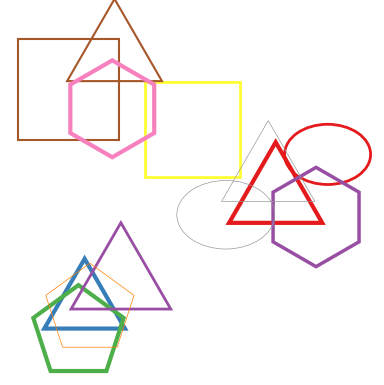[{"shape": "triangle", "thickness": 3, "radius": 0.7, "center": [0.716, 0.491]}, {"shape": "oval", "thickness": 2, "radius": 0.56, "center": [0.851, 0.599]}, {"shape": "triangle", "thickness": 3, "radius": 0.6, "center": [0.22, 0.207]}, {"shape": "pentagon", "thickness": 3, "radius": 0.62, "center": [0.204, 0.136]}, {"shape": "hexagon", "thickness": 2.5, "radius": 0.64, "center": [0.821, 0.436]}, {"shape": "triangle", "thickness": 2, "radius": 0.75, "center": [0.314, 0.272]}, {"shape": "pentagon", "thickness": 0.5, "radius": 0.6, "center": [0.233, 0.196]}, {"shape": "square", "thickness": 2, "radius": 0.61, "center": [0.5, 0.664]}, {"shape": "triangle", "thickness": 1.5, "radius": 0.71, "center": [0.298, 0.86]}, {"shape": "square", "thickness": 1.5, "radius": 0.65, "center": [0.177, 0.767]}, {"shape": "hexagon", "thickness": 3, "radius": 0.63, "center": [0.292, 0.717]}, {"shape": "oval", "thickness": 0.5, "radius": 0.64, "center": [0.586, 0.442]}, {"shape": "triangle", "thickness": 0.5, "radius": 0.7, "center": [0.697, 0.547]}]